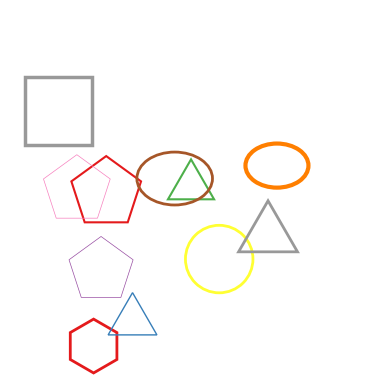[{"shape": "hexagon", "thickness": 2, "radius": 0.35, "center": [0.243, 0.101]}, {"shape": "pentagon", "thickness": 1.5, "radius": 0.48, "center": [0.276, 0.499]}, {"shape": "triangle", "thickness": 1, "radius": 0.37, "center": [0.344, 0.167]}, {"shape": "triangle", "thickness": 1.5, "radius": 0.35, "center": [0.496, 0.517]}, {"shape": "pentagon", "thickness": 0.5, "radius": 0.44, "center": [0.262, 0.298]}, {"shape": "oval", "thickness": 3, "radius": 0.41, "center": [0.719, 0.57]}, {"shape": "circle", "thickness": 2, "radius": 0.44, "center": [0.569, 0.327]}, {"shape": "oval", "thickness": 2, "radius": 0.49, "center": [0.454, 0.536]}, {"shape": "pentagon", "thickness": 0.5, "radius": 0.46, "center": [0.2, 0.507]}, {"shape": "square", "thickness": 2.5, "radius": 0.44, "center": [0.153, 0.712]}, {"shape": "triangle", "thickness": 2, "radius": 0.44, "center": [0.696, 0.39]}]